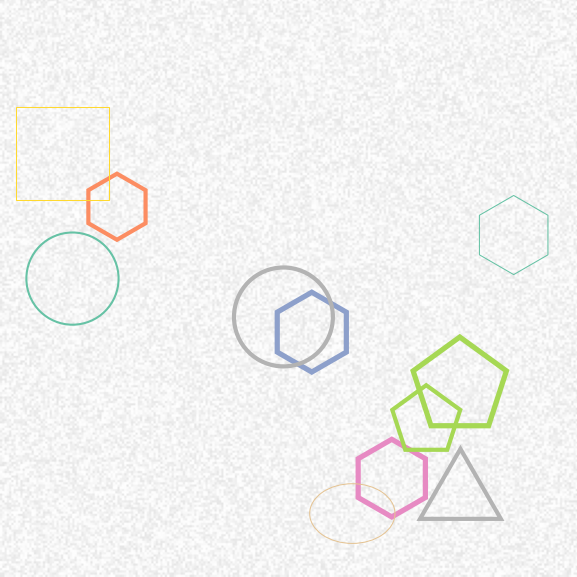[{"shape": "circle", "thickness": 1, "radius": 0.4, "center": [0.125, 0.517]}, {"shape": "hexagon", "thickness": 0.5, "radius": 0.34, "center": [0.889, 0.592]}, {"shape": "hexagon", "thickness": 2, "radius": 0.29, "center": [0.203, 0.641]}, {"shape": "hexagon", "thickness": 2.5, "radius": 0.35, "center": [0.54, 0.424]}, {"shape": "hexagon", "thickness": 2.5, "radius": 0.34, "center": [0.678, 0.171]}, {"shape": "pentagon", "thickness": 2.5, "radius": 0.42, "center": [0.796, 0.331]}, {"shape": "pentagon", "thickness": 2, "radius": 0.31, "center": [0.738, 0.27]}, {"shape": "square", "thickness": 0.5, "radius": 0.4, "center": [0.108, 0.733]}, {"shape": "oval", "thickness": 0.5, "radius": 0.37, "center": [0.61, 0.11]}, {"shape": "circle", "thickness": 2, "radius": 0.43, "center": [0.491, 0.45]}, {"shape": "triangle", "thickness": 2, "radius": 0.4, "center": [0.797, 0.141]}]